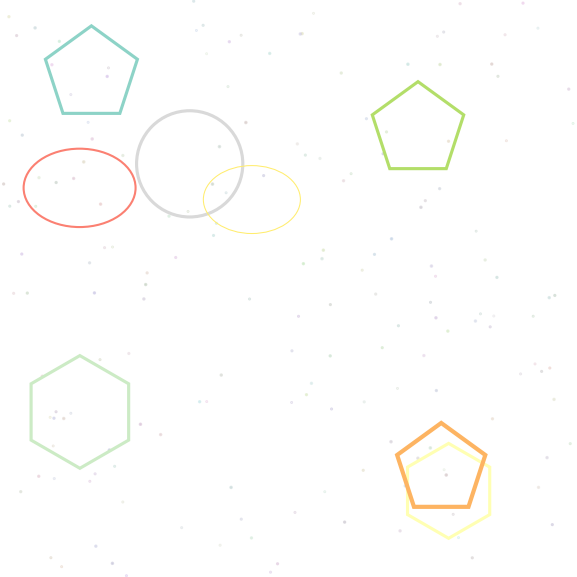[{"shape": "pentagon", "thickness": 1.5, "radius": 0.42, "center": [0.158, 0.871]}, {"shape": "hexagon", "thickness": 1.5, "radius": 0.41, "center": [0.777, 0.149]}, {"shape": "oval", "thickness": 1, "radius": 0.48, "center": [0.138, 0.674]}, {"shape": "pentagon", "thickness": 2, "radius": 0.4, "center": [0.764, 0.186]}, {"shape": "pentagon", "thickness": 1.5, "radius": 0.42, "center": [0.724, 0.774]}, {"shape": "circle", "thickness": 1.5, "radius": 0.46, "center": [0.328, 0.715]}, {"shape": "hexagon", "thickness": 1.5, "radius": 0.49, "center": [0.138, 0.286]}, {"shape": "oval", "thickness": 0.5, "radius": 0.42, "center": [0.436, 0.654]}]